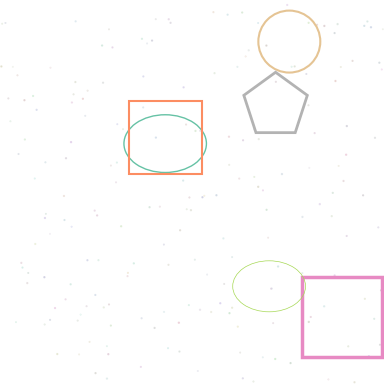[{"shape": "oval", "thickness": 1, "radius": 0.54, "center": [0.429, 0.627]}, {"shape": "square", "thickness": 1.5, "radius": 0.47, "center": [0.431, 0.643]}, {"shape": "square", "thickness": 2.5, "radius": 0.52, "center": [0.888, 0.176]}, {"shape": "oval", "thickness": 0.5, "radius": 0.47, "center": [0.699, 0.256]}, {"shape": "circle", "thickness": 1.5, "radius": 0.4, "center": [0.751, 0.892]}, {"shape": "pentagon", "thickness": 2, "radius": 0.43, "center": [0.716, 0.726]}]